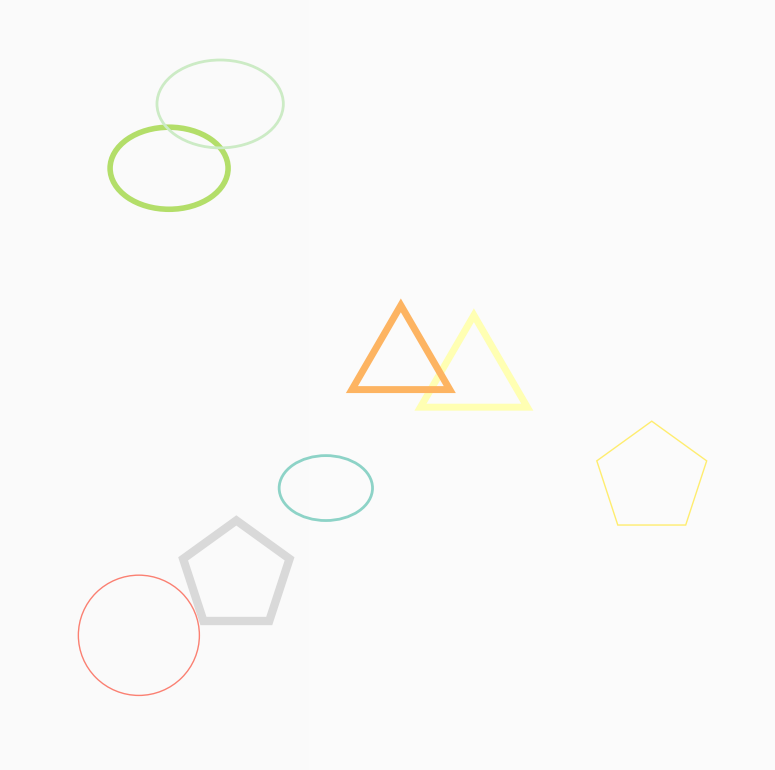[{"shape": "oval", "thickness": 1, "radius": 0.3, "center": [0.42, 0.366]}, {"shape": "triangle", "thickness": 2.5, "radius": 0.4, "center": [0.611, 0.511]}, {"shape": "circle", "thickness": 0.5, "radius": 0.39, "center": [0.179, 0.175]}, {"shape": "triangle", "thickness": 2.5, "radius": 0.36, "center": [0.517, 0.53]}, {"shape": "oval", "thickness": 2, "radius": 0.38, "center": [0.218, 0.782]}, {"shape": "pentagon", "thickness": 3, "radius": 0.36, "center": [0.305, 0.252]}, {"shape": "oval", "thickness": 1, "radius": 0.41, "center": [0.284, 0.865]}, {"shape": "pentagon", "thickness": 0.5, "radius": 0.37, "center": [0.841, 0.378]}]